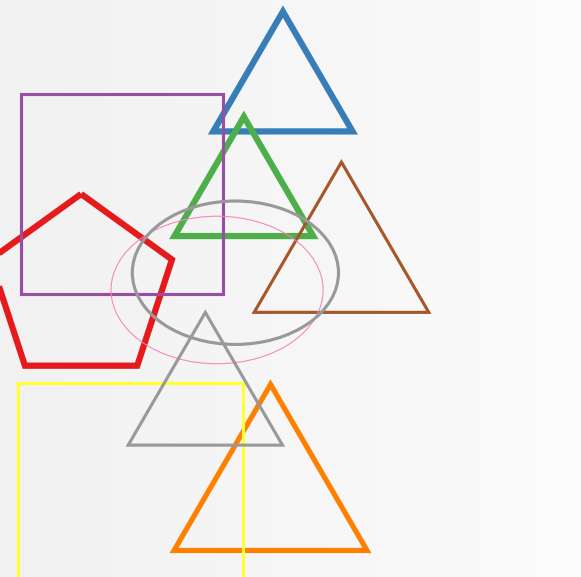[{"shape": "pentagon", "thickness": 3, "radius": 0.82, "center": [0.14, 0.499]}, {"shape": "triangle", "thickness": 3, "radius": 0.69, "center": [0.487, 0.841]}, {"shape": "triangle", "thickness": 3, "radius": 0.69, "center": [0.42, 0.659]}, {"shape": "square", "thickness": 1.5, "radius": 0.87, "center": [0.21, 0.663]}, {"shape": "triangle", "thickness": 2.5, "radius": 0.96, "center": [0.465, 0.142]}, {"shape": "square", "thickness": 1.5, "radius": 0.97, "center": [0.225, 0.143]}, {"shape": "triangle", "thickness": 1.5, "radius": 0.87, "center": [0.587, 0.545]}, {"shape": "oval", "thickness": 0.5, "radius": 0.91, "center": [0.373, 0.497]}, {"shape": "oval", "thickness": 1.5, "radius": 0.89, "center": [0.405, 0.527]}, {"shape": "triangle", "thickness": 1.5, "radius": 0.77, "center": [0.353, 0.305]}]